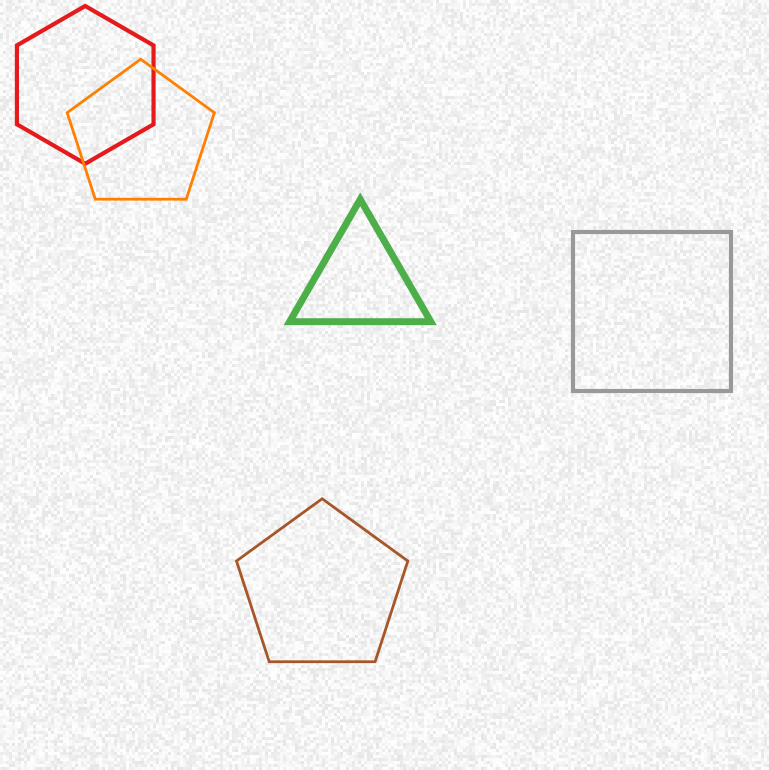[{"shape": "hexagon", "thickness": 1.5, "radius": 0.51, "center": [0.111, 0.89]}, {"shape": "triangle", "thickness": 2.5, "radius": 0.53, "center": [0.468, 0.635]}, {"shape": "pentagon", "thickness": 1, "radius": 0.5, "center": [0.183, 0.823]}, {"shape": "pentagon", "thickness": 1, "radius": 0.58, "center": [0.418, 0.235]}, {"shape": "square", "thickness": 1.5, "radius": 0.52, "center": [0.847, 0.595]}]